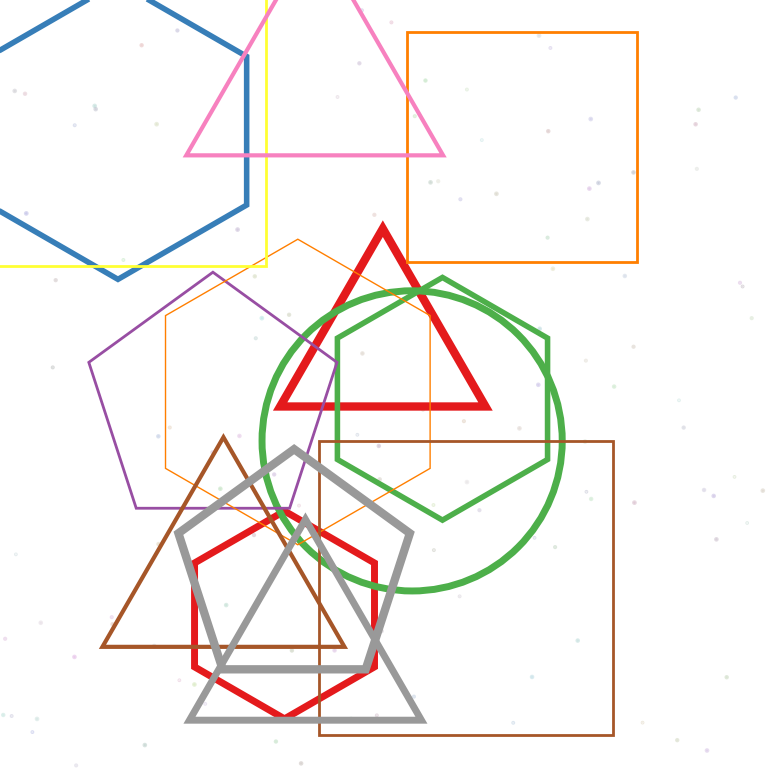[{"shape": "triangle", "thickness": 3, "radius": 0.77, "center": [0.497, 0.549]}, {"shape": "hexagon", "thickness": 2.5, "radius": 0.67, "center": [0.37, 0.201]}, {"shape": "hexagon", "thickness": 2, "radius": 0.96, "center": [0.153, 0.83]}, {"shape": "hexagon", "thickness": 2, "radius": 0.79, "center": [0.575, 0.482]}, {"shape": "circle", "thickness": 2.5, "radius": 0.97, "center": [0.535, 0.427]}, {"shape": "pentagon", "thickness": 1, "radius": 0.85, "center": [0.277, 0.477]}, {"shape": "hexagon", "thickness": 0.5, "radius": 0.99, "center": [0.387, 0.491]}, {"shape": "square", "thickness": 1, "radius": 0.75, "center": [0.678, 0.809]}, {"shape": "square", "thickness": 1, "radius": 0.93, "center": [0.159, 0.841]}, {"shape": "square", "thickness": 1, "radius": 0.95, "center": [0.605, 0.236]}, {"shape": "triangle", "thickness": 1.5, "radius": 0.91, "center": [0.29, 0.251]}, {"shape": "triangle", "thickness": 1.5, "radius": 0.96, "center": [0.409, 0.895]}, {"shape": "pentagon", "thickness": 3, "radius": 0.79, "center": [0.382, 0.259]}, {"shape": "triangle", "thickness": 2.5, "radius": 0.87, "center": [0.397, 0.152]}]